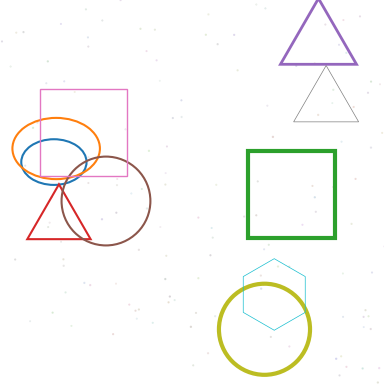[{"shape": "oval", "thickness": 1.5, "radius": 0.42, "center": [0.14, 0.579]}, {"shape": "oval", "thickness": 1.5, "radius": 0.57, "center": [0.146, 0.614]}, {"shape": "square", "thickness": 3, "radius": 0.56, "center": [0.758, 0.496]}, {"shape": "triangle", "thickness": 1.5, "radius": 0.47, "center": [0.153, 0.426]}, {"shape": "triangle", "thickness": 2, "radius": 0.57, "center": [0.827, 0.89]}, {"shape": "circle", "thickness": 1.5, "radius": 0.58, "center": [0.275, 0.478]}, {"shape": "square", "thickness": 1, "radius": 0.57, "center": [0.217, 0.656]}, {"shape": "triangle", "thickness": 0.5, "radius": 0.49, "center": [0.847, 0.732]}, {"shape": "circle", "thickness": 3, "radius": 0.59, "center": [0.687, 0.145]}, {"shape": "hexagon", "thickness": 0.5, "radius": 0.46, "center": [0.712, 0.235]}]